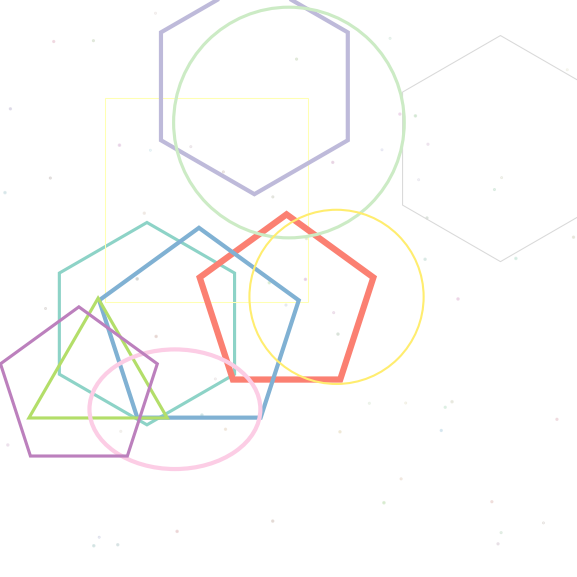[{"shape": "hexagon", "thickness": 1.5, "radius": 0.88, "center": [0.254, 0.439]}, {"shape": "square", "thickness": 0.5, "radius": 0.88, "center": [0.357, 0.652]}, {"shape": "hexagon", "thickness": 2, "radius": 0.93, "center": [0.44, 0.85]}, {"shape": "pentagon", "thickness": 3, "radius": 0.79, "center": [0.496, 0.47]}, {"shape": "pentagon", "thickness": 2, "radius": 0.91, "center": [0.345, 0.423]}, {"shape": "triangle", "thickness": 1.5, "radius": 0.69, "center": [0.17, 0.344]}, {"shape": "oval", "thickness": 2, "radius": 0.74, "center": [0.303, 0.291]}, {"shape": "hexagon", "thickness": 0.5, "radius": 0.98, "center": [0.867, 0.742]}, {"shape": "pentagon", "thickness": 1.5, "radius": 0.71, "center": [0.137, 0.325]}, {"shape": "circle", "thickness": 1.5, "radius": 1.0, "center": [0.5, 0.787]}, {"shape": "circle", "thickness": 1, "radius": 0.75, "center": [0.583, 0.485]}]